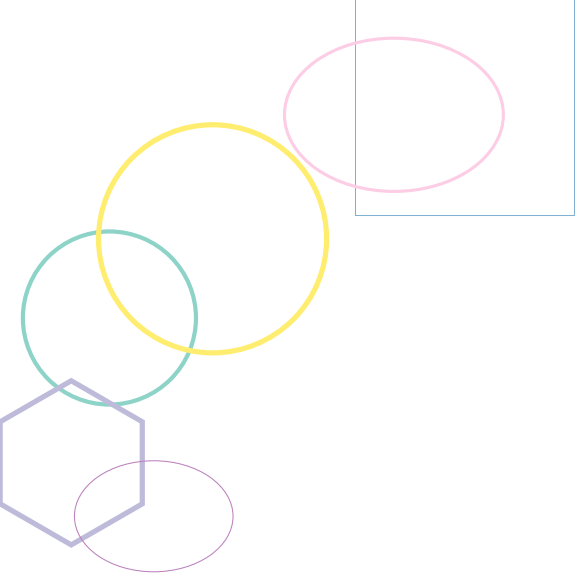[{"shape": "circle", "thickness": 2, "radius": 0.75, "center": [0.189, 0.448]}, {"shape": "hexagon", "thickness": 2.5, "radius": 0.71, "center": [0.123, 0.198]}, {"shape": "square", "thickness": 0.5, "radius": 0.94, "center": [0.804, 0.815]}, {"shape": "oval", "thickness": 1.5, "radius": 0.95, "center": [0.682, 0.8]}, {"shape": "oval", "thickness": 0.5, "radius": 0.69, "center": [0.266, 0.105]}, {"shape": "circle", "thickness": 2.5, "radius": 0.99, "center": [0.368, 0.586]}]